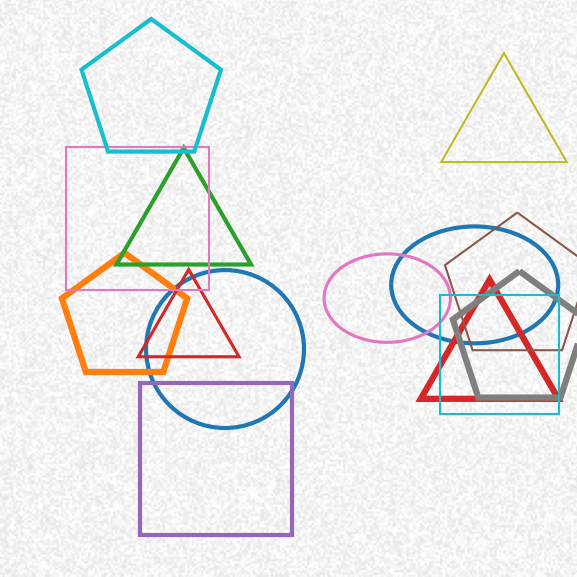[{"shape": "oval", "thickness": 2, "radius": 0.72, "center": [0.822, 0.506]}, {"shape": "circle", "thickness": 2, "radius": 0.68, "center": [0.39, 0.395]}, {"shape": "pentagon", "thickness": 3, "radius": 0.57, "center": [0.216, 0.447]}, {"shape": "triangle", "thickness": 2, "radius": 0.67, "center": [0.318, 0.608]}, {"shape": "triangle", "thickness": 3, "radius": 0.69, "center": [0.848, 0.377]}, {"shape": "triangle", "thickness": 1.5, "radius": 0.5, "center": [0.327, 0.432]}, {"shape": "square", "thickness": 2, "radius": 0.66, "center": [0.374, 0.205]}, {"shape": "pentagon", "thickness": 1, "radius": 0.66, "center": [0.896, 0.499]}, {"shape": "oval", "thickness": 1.5, "radius": 0.55, "center": [0.671, 0.483]}, {"shape": "square", "thickness": 1, "radius": 0.62, "center": [0.238, 0.62]}, {"shape": "pentagon", "thickness": 3, "radius": 0.61, "center": [0.899, 0.409]}, {"shape": "triangle", "thickness": 1, "radius": 0.63, "center": [0.873, 0.781]}, {"shape": "square", "thickness": 1, "radius": 0.52, "center": [0.865, 0.385]}, {"shape": "pentagon", "thickness": 2, "radius": 0.63, "center": [0.262, 0.839]}]